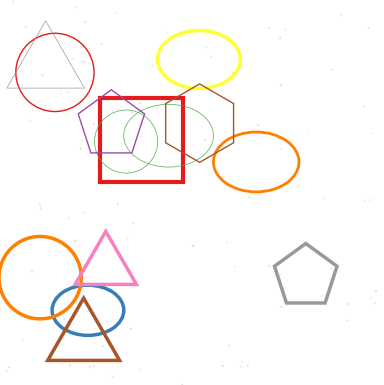[{"shape": "square", "thickness": 3, "radius": 0.54, "center": [0.367, 0.636]}, {"shape": "circle", "thickness": 1, "radius": 0.51, "center": [0.143, 0.812]}, {"shape": "oval", "thickness": 2.5, "radius": 0.47, "center": [0.228, 0.194]}, {"shape": "oval", "thickness": 0.5, "radius": 0.58, "center": [0.438, 0.648]}, {"shape": "circle", "thickness": 0.5, "radius": 0.41, "center": [0.328, 0.632]}, {"shape": "pentagon", "thickness": 1, "radius": 0.45, "center": [0.289, 0.676]}, {"shape": "oval", "thickness": 2, "radius": 0.56, "center": [0.665, 0.579]}, {"shape": "circle", "thickness": 2.5, "radius": 0.54, "center": [0.104, 0.279]}, {"shape": "oval", "thickness": 2.5, "radius": 0.54, "center": [0.517, 0.845]}, {"shape": "hexagon", "thickness": 1, "radius": 0.51, "center": [0.519, 0.68]}, {"shape": "triangle", "thickness": 2.5, "radius": 0.54, "center": [0.217, 0.118]}, {"shape": "triangle", "thickness": 2.5, "radius": 0.46, "center": [0.275, 0.307]}, {"shape": "pentagon", "thickness": 2.5, "radius": 0.43, "center": [0.794, 0.282]}, {"shape": "triangle", "thickness": 0.5, "radius": 0.58, "center": [0.119, 0.829]}]